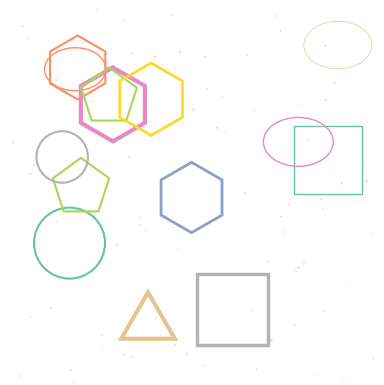[{"shape": "circle", "thickness": 1.5, "radius": 0.46, "center": [0.181, 0.369]}, {"shape": "square", "thickness": 1, "radius": 0.44, "center": [0.852, 0.585]}, {"shape": "hexagon", "thickness": 1.5, "radius": 0.41, "center": [0.202, 0.825]}, {"shape": "oval", "thickness": 1, "radius": 0.4, "center": [0.195, 0.82]}, {"shape": "hexagon", "thickness": 2, "radius": 0.46, "center": [0.498, 0.487]}, {"shape": "oval", "thickness": 1, "radius": 0.45, "center": [0.775, 0.631]}, {"shape": "hexagon", "thickness": 3, "radius": 0.48, "center": [0.293, 0.729]}, {"shape": "pentagon", "thickness": 1.5, "radius": 0.38, "center": [0.283, 0.749]}, {"shape": "pentagon", "thickness": 1.5, "radius": 0.38, "center": [0.21, 0.513]}, {"shape": "hexagon", "thickness": 2, "radius": 0.47, "center": [0.393, 0.742]}, {"shape": "triangle", "thickness": 3, "radius": 0.4, "center": [0.385, 0.16]}, {"shape": "oval", "thickness": 0.5, "radius": 0.44, "center": [0.877, 0.883]}, {"shape": "square", "thickness": 2.5, "radius": 0.46, "center": [0.604, 0.196]}, {"shape": "circle", "thickness": 1.5, "radius": 0.33, "center": [0.162, 0.592]}]